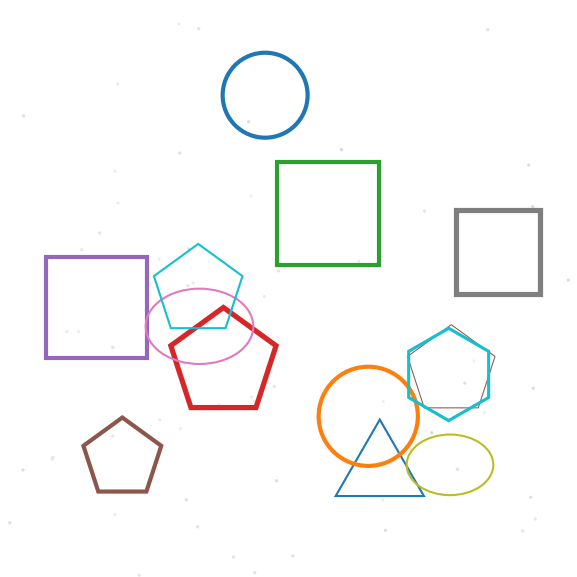[{"shape": "circle", "thickness": 2, "radius": 0.37, "center": [0.459, 0.834]}, {"shape": "triangle", "thickness": 1, "radius": 0.44, "center": [0.658, 0.184]}, {"shape": "circle", "thickness": 2, "radius": 0.43, "center": [0.638, 0.278]}, {"shape": "square", "thickness": 2, "radius": 0.44, "center": [0.568, 0.63]}, {"shape": "pentagon", "thickness": 2.5, "radius": 0.48, "center": [0.387, 0.371]}, {"shape": "square", "thickness": 2, "radius": 0.44, "center": [0.167, 0.467]}, {"shape": "pentagon", "thickness": 2, "radius": 0.35, "center": [0.212, 0.205]}, {"shape": "pentagon", "thickness": 0.5, "radius": 0.4, "center": [0.781, 0.357]}, {"shape": "oval", "thickness": 1, "radius": 0.47, "center": [0.345, 0.434]}, {"shape": "square", "thickness": 2.5, "radius": 0.36, "center": [0.863, 0.563]}, {"shape": "oval", "thickness": 1, "radius": 0.37, "center": [0.779, 0.194]}, {"shape": "hexagon", "thickness": 1.5, "radius": 0.4, "center": [0.777, 0.351]}, {"shape": "pentagon", "thickness": 1, "radius": 0.4, "center": [0.343, 0.496]}]